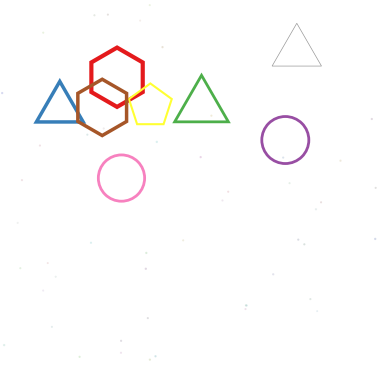[{"shape": "hexagon", "thickness": 3, "radius": 0.39, "center": [0.304, 0.799]}, {"shape": "triangle", "thickness": 2.5, "radius": 0.35, "center": [0.155, 0.718]}, {"shape": "triangle", "thickness": 2, "radius": 0.4, "center": [0.523, 0.724]}, {"shape": "circle", "thickness": 2, "radius": 0.31, "center": [0.741, 0.636]}, {"shape": "pentagon", "thickness": 1.5, "radius": 0.29, "center": [0.39, 0.725]}, {"shape": "hexagon", "thickness": 2.5, "radius": 0.37, "center": [0.265, 0.721]}, {"shape": "circle", "thickness": 2, "radius": 0.3, "center": [0.316, 0.537]}, {"shape": "triangle", "thickness": 0.5, "radius": 0.37, "center": [0.771, 0.865]}]